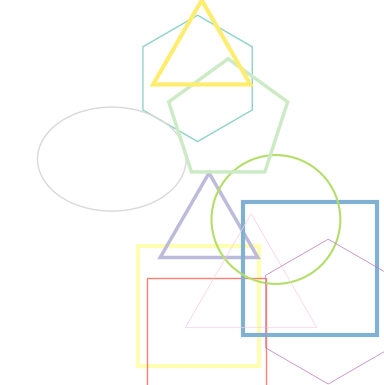[{"shape": "hexagon", "thickness": 1, "radius": 0.82, "center": [0.513, 0.796]}, {"shape": "square", "thickness": 3, "radius": 0.78, "center": [0.516, 0.206]}, {"shape": "triangle", "thickness": 2.5, "radius": 0.73, "center": [0.543, 0.404]}, {"shape": "square", "thickness": 1, "radius": 0.78, "center": [0.537, 0.123]}, {"shape": "square", "thickness": 3, "radius": 0.87, "center": [0.805, 0.303]}, {"shape": "circle", "thickness": 1.5, "radius": 0.84, "center": [0.717, 0.43]}, {"shape": "triangle", "thickness": 0.5, "radius": 0.99, "center": [0.652, 0.247]}, {"shape": "oval", "thickness": 1, "radius": 0.96, "center": [0.29, 0.587]}, {"shape": "hexagon", "thickness": 0.5, "radius": 0.94, "center": [0.853, 0.191]}, {"shape": "pentagon", "thickness": 2.5, "radius": 0.81, "center": [0.593, 0.685]}, {"shape": "triangle", "thickness": 3, "radius": 0.73, "center": [0.524, 0.854]}]